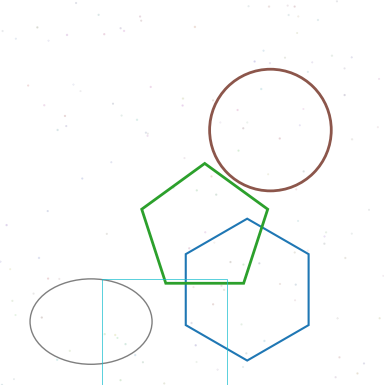[{"shape": "hexagon", "thickness": 1.5, "radius": 0.92, "center": [0.642, 0.248]}, {"shape": "pentagon", "thickness": 2, "radius": 0.86, "center": [0.532, 0.403]}, {"shape": "circle", "thickness": 2, "radius": 0.79, "center": [0.702, 0.662]}, {"shape": "oval", "thickness": 1, "radius": 0.79, "center": [0.237, 0.165]}, {"shape": "square", "thickness": 0.5, "radius": 0.81, "center": [0.427, 0.113]}]